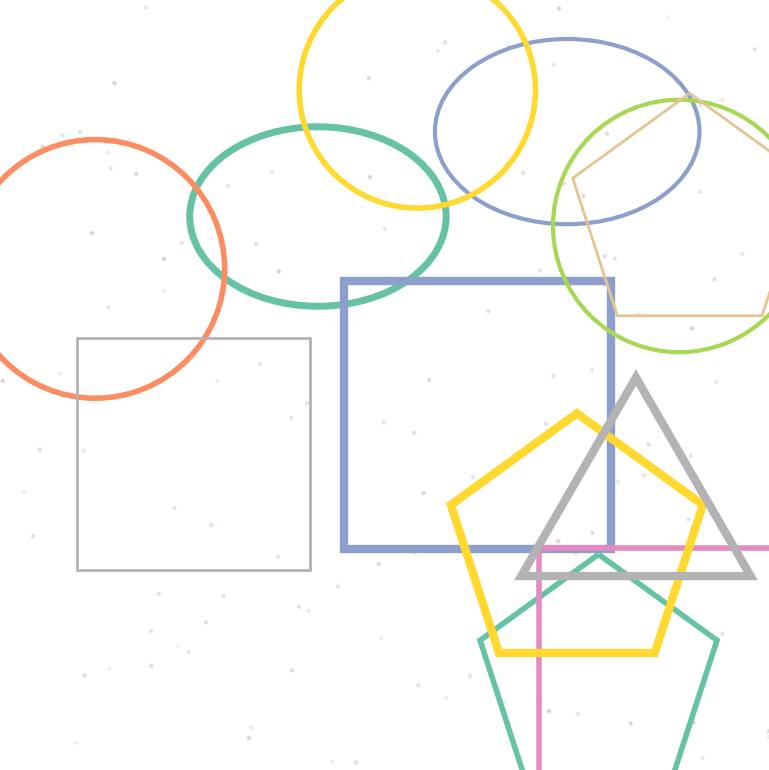[{"shape": "oval", "thickness": 2.5, "radius": 0.83, "center": [0.413, 0.719]}, {"shape": "pentagon", "thickness": 2, "radius": 0.81, "center": [0.777, 0.118]}, {"shape": "circle", "thickness": 2, "radius": 0.84, "center": [0.124, 0.651]}, {"shape": "oval", "thickness": 1.5, "radius": 0.86, "center": [0.737, 0.829]}, {"shape": "square", "thickness": 3, "radius": 0.87, "center": [0.62, 0.461]}, {"shape": "square", "thickness": 2, "radius": 0.91, "center": [0.882, 0.106]}, {"shape": "circle", "thickness": 1.5, "radius": 0.82, "center": [0.882, 0.707]}, {"shape": "pentagon", "thickness": 3, "radius": 0.86, "center": [0.749, 0.291]}, {"shape": "circle", "thickness": 2, "radius": 0.77, "center": [0.542, 0.883]}, {"shape": "pentagon", "thickness": 1, "radius": 0.8, "center": [0.896, 0.719]}, {"shape": "square", "thickness": 1, "radius": 0.75, "center": [0.251, 0.411]}, {"shape": "triangle", "thickness": 3, "radius": 0.86, "center": [0.826, 0.338]}]